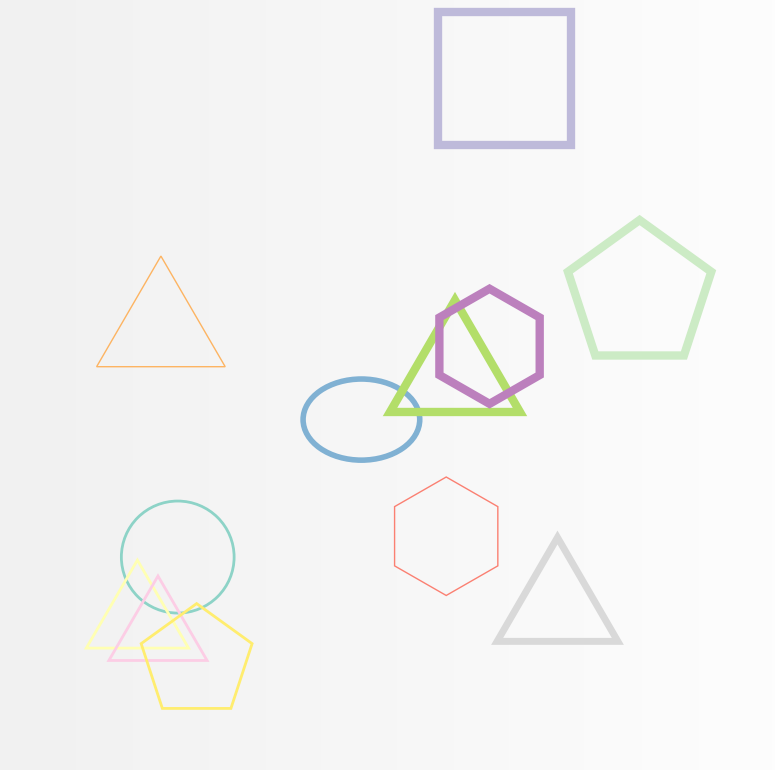[{"shape": "circle", "thickness": 1, "radius": 0.36, "center": [0.229, 0.277]}, {"shape": "triangle", "thickness": 1, "radius": 0.38, "center": [0.177, 0.196]}, {"shape": "square", "thickness": 3, "radius": 0.43, "center": [0.651, 0.898]}, {"shape": "hexagon", "thickness": 0.5, "radius": 0.38, "center": [0.576, 0.304]}, {"shape": "oval", "thickness": 2, "radius": 0.38, "center": [0.466, 0.455]}, {"shape": "triangle", "thickness": 0.5, "radius": 0.48, "center": [0.208, 0.572]}, {"shape": "triangle", "thickness": 3, "radius": 0.48, "center": [0.587, 0.513]}, {"shape": "triangle", "thickness": 1, "radius": 0.37, "center": [0.204, 0.179]}, {"shape": "triangle", "thickness": 2.5, "radius": 0.45, "center": [0.719, 0.212]}, {"shape": "hexagon", "thickness": 3, "radius": 0.37, "center": [0.632, 0.55]}, {"shape": "pentagon", "thickness": 3, "radius": 0.49, "center": [0.825, 0.617]}, {"shape": "pentagon", "thickness": 1, "radius": 0.38, "center": [0.254, 0.141]}]